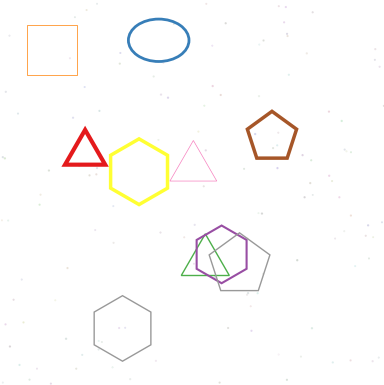[{"shape": "triangle", "thickness": 3, "radius": 0.3, "center": [0.221, 0.602]}, {"shape": "oval", "thickness": 2, "radius": 0.39, "center": [0.412, 0.895]}, {"shape": "triangle", "thickness": 1, "radius": 0.36, "center": [0.533, 0.32]}, {"shape": "hexagon", "thickness": 1.5, "radius": 0.37, "center": [0.576, 0.339]}, {"shape": "square", "thickness": 0.5, "radius": 0.32, "center": [0.134, 0.87]}, {"shape": "hexagon", "thickness": 2.5, "radius": 0.43, "center": [0.361, 0.554]}, {"shape": "pentagon", "thickness": 2.5, "radius": 0.34, "center": [0.706, 0.644]}, {"shape": "triangle", "thickness": 0.5, "radius": 0.35, "center": [0.502, 0.565]}, {"shape": "hexagon", "thickness": 1, "radius": 0.43, "center": [0.318, 0.147]}, {"shape": "pentagon", "thickness": 1, "radius": 0.41, "center": [0.622, 0.312]}]